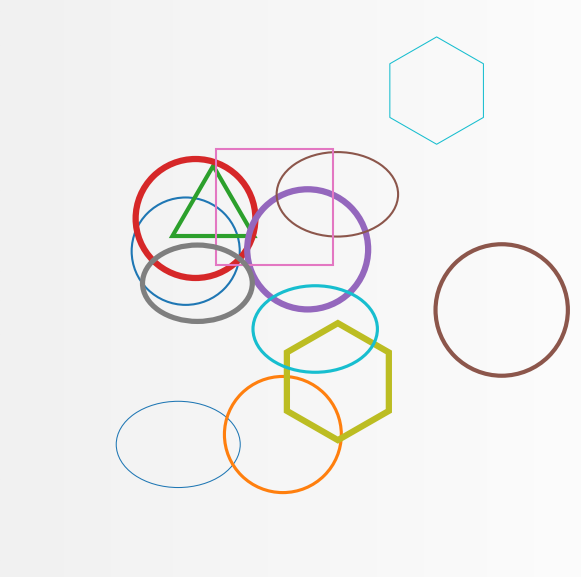[{"shape": "oval", "thickness": 0.5, "radius": 0.53, "center": [0.307, 0.23]}, {"shape": "circle", "thickness": 1, "radius": 0.46, "center": [0.319, 0.564]}, {"shape": "circle", "thickness": 1.5, "radius": 0.5, "center": [0.487, 0.247]}, {"shape": "triangle", "thickness": 2, "radius": 0.41, "center": [0.367, 0.631]}, {"shape": "circle", "thickness": 3, "radius": 0.51, "center": [0.336, 0.621]}, {"shape": "circle", "thickness": 3, "radius": 0.52, "center": [0.529, 0.567]}, {"shape": "oval", "thickness": 1, "radius": 0.52, "center": [0.58, 0.663]}, {"shape": "circle", "thickness": 2, "radius": 0.57, "center": [0.863, 0.462]}, {"shape": "square", "thickness": 1, "radius": 0.51, "center": [0.472, 0.641]}, {"shape": "oval", "thickness": 2.5, "radius": 0.47, "center": [0.34, 0.509]}, {"shape": "hexagon", "thickness": 3, "radius": 0.51, "center": [0.581, 0.338]}, {"shape": "oval", "thickness": 1.5, "radius": 0.54, "center": [0.542, 0.429]}, {"shape": "hexagon", "thickness": 0.5, "radius": 0.46, "center": [0.751, 0.842]}]